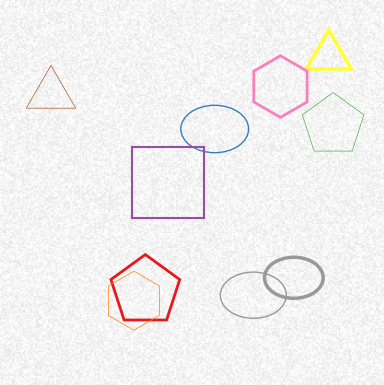[{"shape": "pentagon", "thickness": 2, "radius": 0.47, "center": [0.378, 0.245]}, {"shape": "oval", "thickness": 1, "radius": 0.44, "center": [0.558, 0.665]}, {"shape": "pentagon", "thickness": 0.5, "radius": 0.42, "center": [0.865, 0.676]}, {"shape": "square", "thickness": 1.5, "radius": 0.46, "center": [0.436, 0.526]}, {"shape": "hexagon", "thickness": 0.5, "radius": 0.38, "center": [0.348, 0.219]}, {"shape": "triangle", "thickness": 2.5, "radius": 0.34, "center": [0.854, 0.855]}, {"shape": "triangle", "thickness": 0.5, "radius": 0.37, "center": [0.132, 0.756]}, {"shape": "hexagon", "thickness": 2, "radius": 0.4, "center": [0.728, 0.775]}, {"shape": "oval", "thickness": 2.5, "radius": 0.38, "center": [0.763, 0.279]}, {"shape": "oval", "thickness": 1, "radius": 0.43, "center": [0.658, 0.233]}]